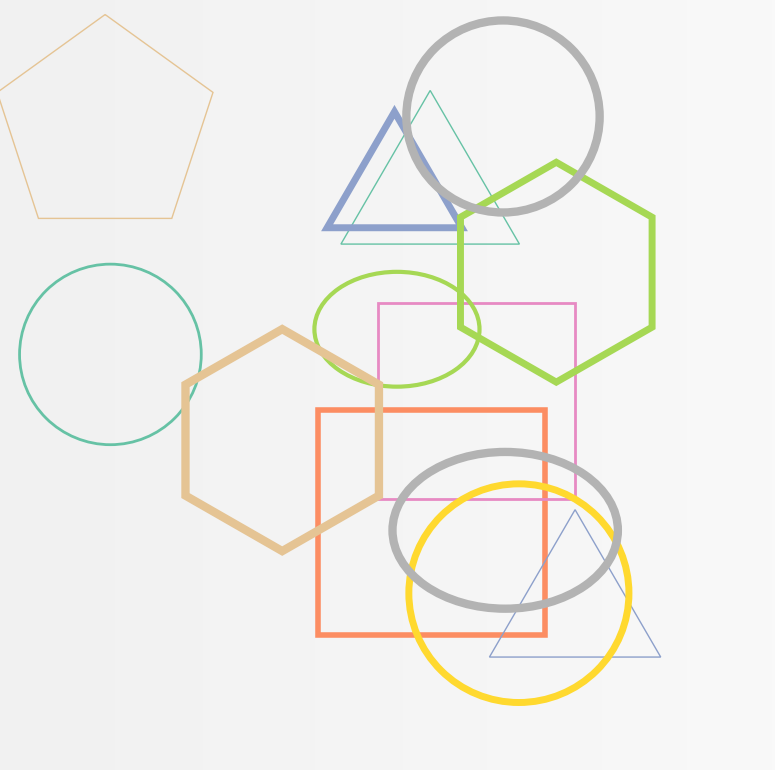[{"shape": "triangle", "thickness": 0.5, "radius": 0.66, "center": [0.555, 0.75]}, {"shape": "circle", "thickness": 1, "radius": 0.59, "center": [0.142, 0.54]}, {"shape": "square", "thickness": 2, "radius": 0.73, "center": [0.557, 0.321]}, {"shape": "triangle", "thickness": 2.5, "radius": 0.5, "center": [0.509, 0.754]}, {"shape": "triangle", "thickness": 0.5, "radius": 0.64, "center": [0.742, 0.21]}, {"shape": "square", "thickness": 1, "radius": 0.64, "center": [0.615, 0.48]}, {"shape": "oval", "thickness": 1.5, "radius": 0.53, "center": [0.512, 0.572]}, {"shape": "hexagon", "thickness": 2.5, "radius": 0.71, "center": [0.718, 0.646]}, {"shape": "circle", "thickness": 2.5, "radius": 0.71, "center": [0.67, 0.23]}, {"shape": "hexagon", "thickness": 3, "radius": 0.72, "center": [0.364, 0.428]}, {"shape": "pentagon", "thickness": 0.5, "radius": 0.73, "center": [0.136, 0.835]}, {"shape": "oval", "thickness": 3, "radius": 0.73, "center": [0.652, 0.311]}, {"shape": "circle", "thickness": 3, "radius": 0.62, "center": [0.649, 0.849]}]